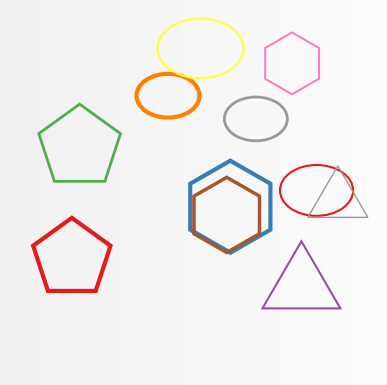[{"shape": "pentagon", "thickness": 3, "radius": 0.52, "center": [0.185, 0.329]}, {"shape": "oval", "thickness": 1.5, "radius": 0.47, "center": [0.817, 0.505]}, {"shape": "hexagon", "thickness": 3, "radius": 0.6, "center": [0.594, 0.463]}, {"shape": "pentagon", "thickness": 2, "radius": 0.55, "center": [0.206, 0.619]}, {"shape": "triangle", "thickness": 1.5, "radius": 0.58, "center": [0.778, 0.257]}, {"shape": "oval", "thickness": 3, "radius": 0.41, "center": [0.434, 0.751]}, {"shape": "oval", "thickness": 1.5, "radius": 0.55, "center": [0.518, 0.874]}, {"shape": "hexagon", "thickness": 2.5, "radius": 0.49, "center": [0.585, 0.442]}, {"shape": "hexagon", "thickness": 1.5, "radius": 0.4, "center": [0.754, 0.835]}, {"shape": "triangle", "thickness": 1, "radius": 0.45, "center": [0.872, 0.48]}, {"shape": "oval", "thickness": 2, "radius": 0.41, "center": [0.66, 0.691]}]